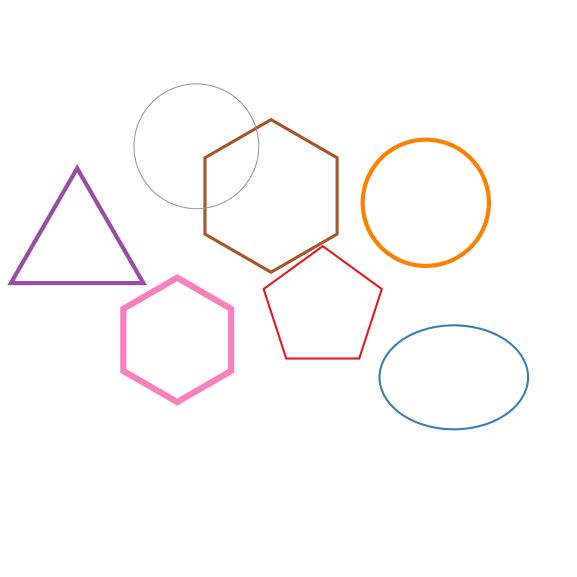[{"shape": "pentagon", "thickness": 1, "radius": 0.54, "center": [0.559, 0.465]}, {"shape": "oval", "thickness": 1, "radius": 0.64, "center": [0.786, 0.346]}, {"shape": "triangle", "thickness": 2, "radius": 0.66, "center": [0.134, 0.575]}, {"shape": "circle", "thickness": 2, "radius": 0.55, "center": [0.737, 0.648]}, {"shape": "hexagon", "thickness": 1.5, "radius": 0.66, "center": [0.469, 0.66]}, {"shape": "hexagon", "thickness": 3, "radius": 0.54, "center": [0.307, 0.411]}, {"shape": "circle", "thickness": 0.5, "radius": 0.54, "center": [0.34, 0.746]}]